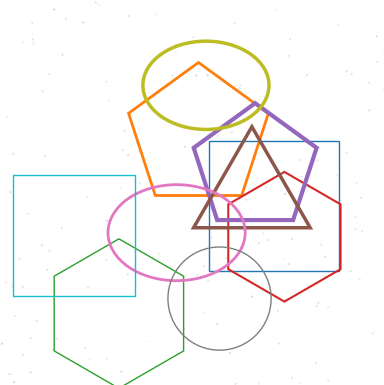[{"shape": "square", "thickness": 1, "radius": 0.84, "center": [0.711, 0.464]}, {"shape": "pentagon", "thickness": 2, "radius": 0.95, "center": [0.516, 0.647]}, {"shape": "hexagon", "thickness": 1, "radius": 0.97, "center": [0.309, 0.186]}, {"shape": "hexagon", "thickness": 1.5, "radius": 0.84, "center": [0.739, 0.385]}, {"shape": "pentagon", "thickness": 3, "radius": 0.84, "center": [0.663, 0.564]}, {"shape": "triangle", "thickness": 2.5, "radius": 0.87, "center": [0.654, 0.496]}, {"shape": "oval", "thickness": 2, "radius": 0.89, "center": [0.459, 0.396]}, {"shape": "circle", "thickness": 1, "radius": 0.67, "center": [0.57, 0.224]}, {"shape": "oval", "thickness": 2.5, "radius": 0.82, "center": [0.535, 0.778]}, {"shape": "square", "thickness": 1, "radius": 0.79, "center": [0.192, 0.388]}]